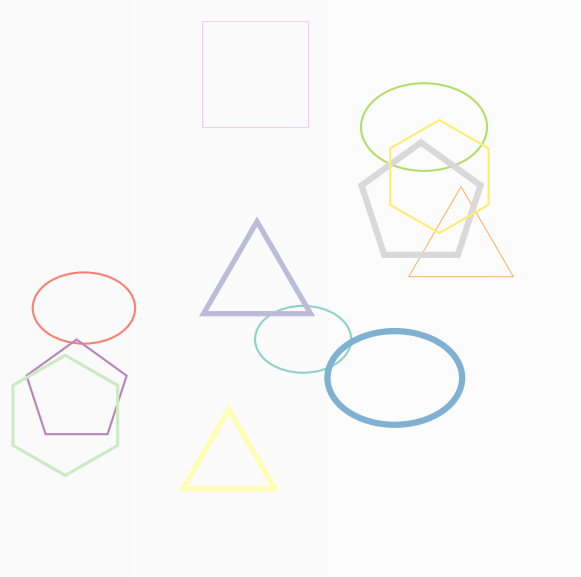[{"shape": "oval", "thickness": 1, "radius": 0.41, "center": [0.522, 0.412]}, {"shape": "triangle", "thickness": 2.5, "radius": 0.46, "center": [0.394, 0.199]}, {"shape": "triangle", "thickness": 2.5, "radius": 0.53, "center": [0.442, 0.509]}, {"shape": "oval", "thickness": 1, "radius": 0.44, "center": [0.144, 0.466]}, {"shape": "oval", "thickness": 3, "radius": 0.58, "center": [0.679, 0.345]}, {"shape": "triangle", "thickness": 0.5, "radius": 0.52, "center": [0.793, 0.572]}, {"shape": "oval", "thickness": 1, "radius": 0.54, "center": [0.73, 0.779]}, {"shape": "square", "thickness": 0.5, "radius": 0.46, "center": [0.438, 0.871]}, {"shape": "pentagon", "thickness": 3, "radius": 0.54, "center": [0.724, 0.645]}, {"shape": "pentagon", "thickness": 1, "radius": 0.45, "center": [0.132, 0.321]}, {"shape": "hexagon", "thickness": 1.5, "radius": 0.52, "center": [0.112, 0.28]}, {"shape": "hexagon", "thickness": 1, "radius": 0.49, "center": [0.756, 0.693]}]